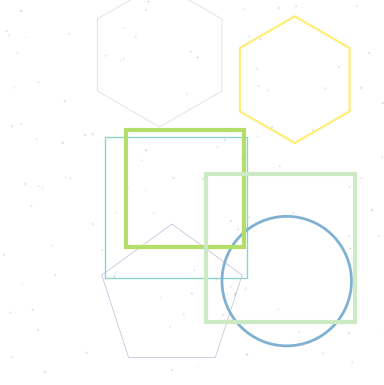[{"shape": "square", "thickness": 1, "radius": 0.92, "center": [0.457, 0.461]}, {"shape": "pentagon", "thickness": 0.5, "radius": 0.96, "center": [0.447, 0.226]}, {"shape": "circle", "thickness": 2, "radius": 0.84, "center": [0.745, 0.27]}, {"shape": "square", "thickness": 3, "radius": 0.76, "center": [0.481, 0.51]}, {"shape": "hexagon", "thickness": 0.5, "radius": 0.93, "center": [0.415, 0.857]}, {"shape": "square", "thickness": 3, "radius": 0.97, "center": [0.729, 0.356]}, {"shape": "hexagon", "thickness": 1.5, "radius": 0.82, "center": [0.766, 0.793]}]